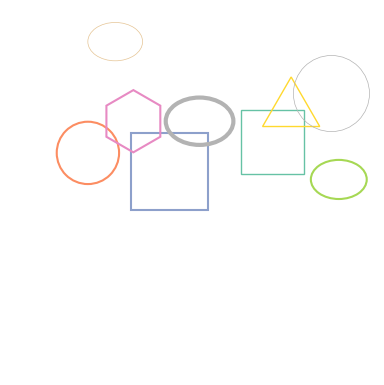[{"shape": "square", "thickness": 1, "radius": 0.41, "center": [0.708, 0.632]}, {"shape": "circle", "thickness": 1.5, "radius": 0.4, "center": [0.228, 0.603]}, {"shape": "square", "thickness": 1.5, "radius": 0.5, "center": [0.441, 0.555]}, {"shape": "hexagon", "thickness": 1.5, "radius": 0.4, "center": [0.346, 0.685]}, {"shape": "oval", "thickness": 1.5, "radius": 0.36, "center": [0.88, 0.534]}, {"shape": "triangle", "thickness": 1, "radius": 0.43, "center": [0.756, 0.714]}, {"shape": "oval", "thickness": 0.5, "radius": 0.36, "center": [0.299, 0.892]}, {"shape": "oval", "thickness": 3, "radius": 0.44, "center": [0.518, 0.685]}, {"shape": "circle", "thickness": 0.5, "radius": 0.49, "center": [0.861, 0.757]}]